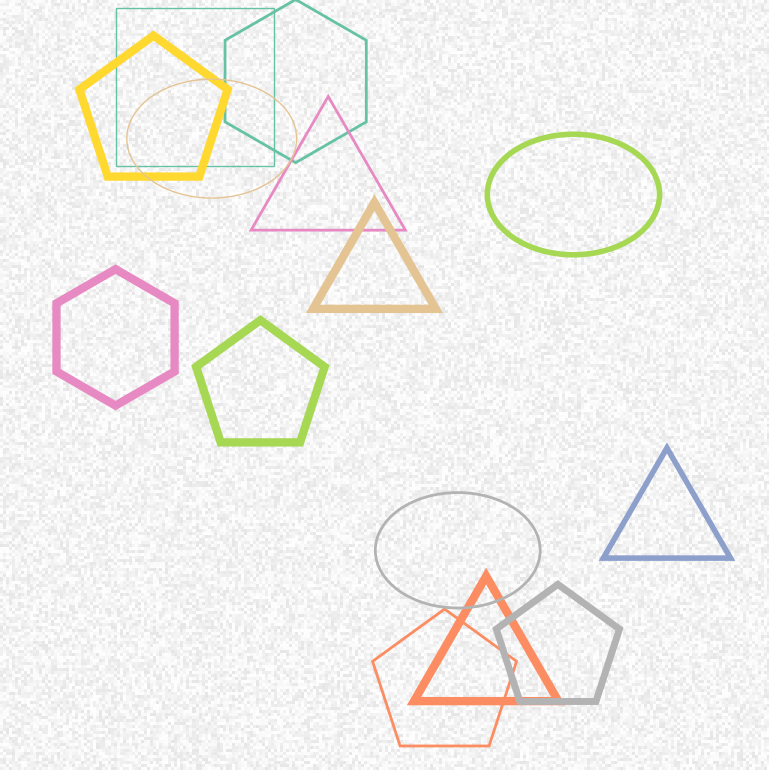[{"shape": "hexagon", "thickness": 1, "radius": 0.53, "center": [0.384, 0.895]}, {"shape": "square", "thickness": 0.5, "radius": 0.51, "center": [0.253, 0.887]}, {"shape": "pentagon", "thickness": 1, "radius": 0.49, "center": [0.577, 0.111]}, {"shape": "triangle", "thickness": 3, "radius": 0.54, "center": [0.631, 0.144]}, {"shape": "triangle", "thickness": 2, "radius": 0.48, "center": [0.866, 0.323]}, {"shape": "hexagon", "thickness": 3, "radius": 0.44, "center": [0.15, 0.562]}, {"shape": "triangle", "thickness": 1, "radius": 0.58, "center": [0.426, 0.759]}, {"shape": "oval", "thickness": 2, "radius": 0.56, "center": [0.745, 0.747]}, {"shape": "pentagon", "thickness": 3, "radius": 0.44, "center": [0.338, 0.496]}, {"shape": "pentagon", "thickness": 3, "radius": 0.51, "center": [0.199, 0.853]}, {"shape": "oval", "thickness": 0.5, "radius": 0.55, "center": [0.275, 0.82]}, {"shape": "triangle", "thickness": 3, "radius": 0.46, "center": [0.486, 0.645]}, {"shape": "oval", "thickness": 1, "radius": 0.54, "center": [0.594, 0.285]}, {"shape": "pentagon", "thickness": 2.5, "radius": 0.42, "center": [0.725, 0.157]}]